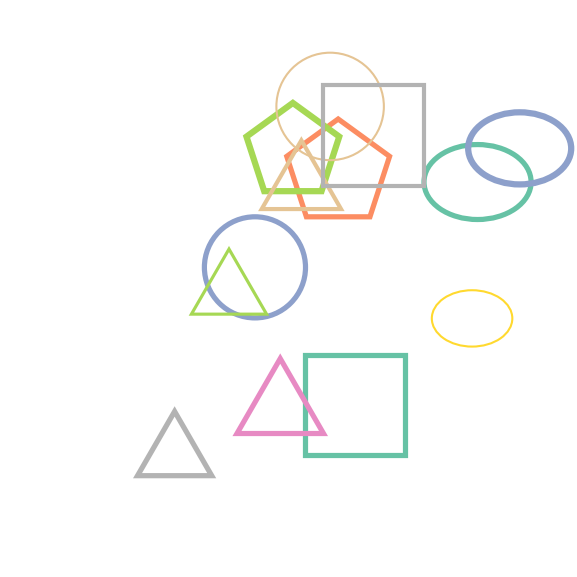[{"shape": "oval", "thickness": 2.5, "radius": 0.46, "center": [0.827, 0.684]}, {"shape": "square", "thickness": 2.5, "radius": 0.43, "center": [0.615, 0.298]}, {"shape": "pentagon", "thickness": 2.5, "radius": 0.47, "center": [0.586, 0.699]}, {"shape": "circle", "thickness": 2.5, "radius": 0.44, "center": [0.441, 0.536]}, {"shape": "oval", "thickness": 3, "radius": 0.45, "center": [0.9, 0.742]}, {"shape": "triangle", "thickness": 2.5, "radius": 0.43, "center": [0.485, 0.292]}, {"shape": "triangle", "thickness": 1.5, "radius": 0.38, "center": [0.397, 0.493]}, {"shape": "pentagon", "thickness": 3, "radius": 0.42, "center": [0.507, 0.736]}, {"shape": "oval", "thickness": 1, "radius": 0.35, "center": [0.817, 0.448]}, {"shape": "circle", "thickness": 1, "radius": 0.47, "center": [0.572, 0.815]}, {"shape": "triangle", "thickness": 2, "radius": 0.4, "center": [0.522, 0.677]}, {"shape": "square", "thickness": 2, "radius": 0.44, "center": [0.647, 0.765]}, {"shape": "triangle", "thickness": 2.5, "radius": 0.37, "center": [0.302, 0.213]}]